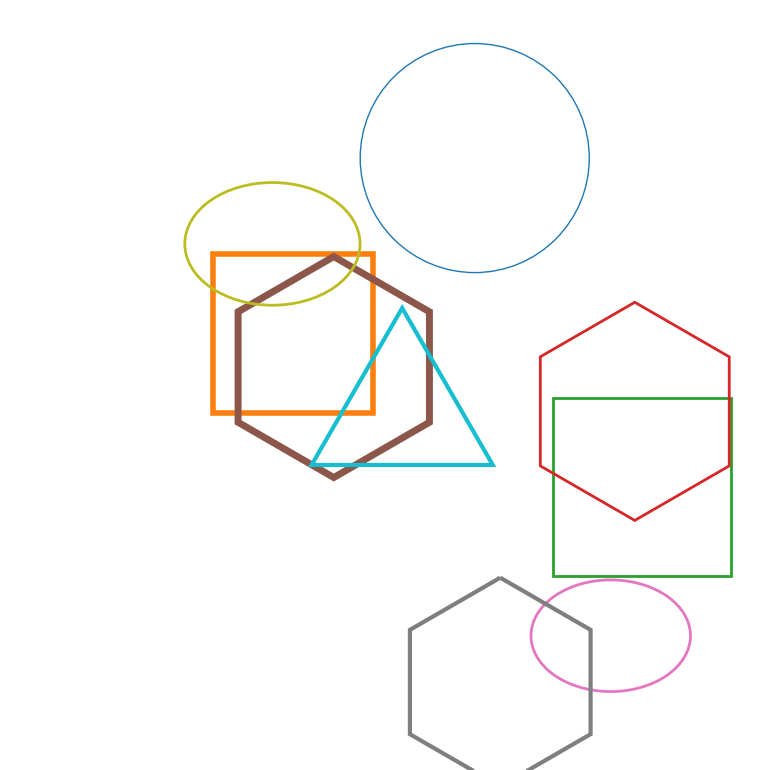[{"shape": "circle", "thickness": 0.5, "radius": 0.74, "center": [0.617, 0.795]}, {"shape": "square", "thickness": 2, "radius": 0.52, "center": [0.38, 0.567]}, {"shape": "square", "thickness": 1, "radius": 0.58, "center": [0.834, 0.367]}, {"shape": "hexagon", "thickness": 1, "radius": 0.71, "center": [0.824, 0.466]}, {"shape": "hexagon", "thickness": 2.5, "radius": 0.72, "center": [0.433, 0.523]}, {"shape": "oval", "thickness": 1, "radius": 0.52, "center": [0.793, 0.174]}, {"shape": "hexagon", "thickness": 1.5, "radius": 0.68, "center": [0.65, 0.114]}, {"shape": "oval", "thickness": 1, "radius": 0.57, "center": [0.354, 0.683]}, {"shape": "triangle", "thickness": 1.5, "radius": 0.68, "center": [0.522, 0.464]}]